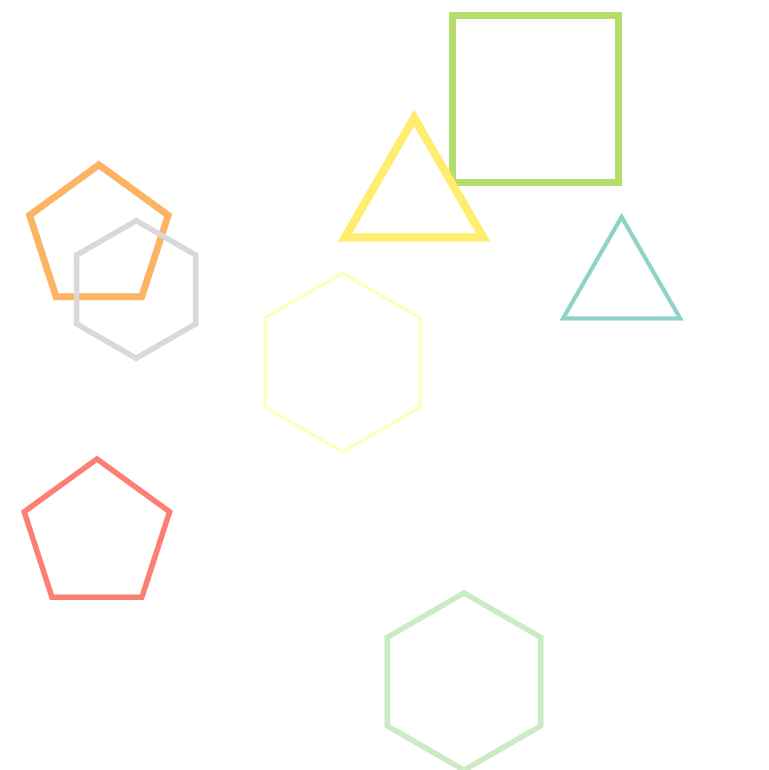[{"shape": "triangle", "thickness": 1.5, "radius": 0.44, "center": [0.807, 0.63]}, {"shape": "hexagon", "thickness": 1, "radius": 0.58, "center": [0.445, 0.529]}, {"shape": "pentagon", "thickness": 2, "radius": 0.5, "center": [0.126, 0.305]}, {"shape": "pentagon", "thickness": 2.5, "radius": 0.47, "center": [0.128, 0.691]}, {"shape": "square", "thickness": 2.5, "radius": 0.54, "center": [0.695, 0.872]}, {"shape": "hexagon", "thickness": 2, "radius": 0.45, "center": [0.177, 0.624]}, {"shape": "hexagon", "thickness": 2, "radius": 0.58, "center": [0.603, 0.115]}, {"shape": "triangle", "thickness": 3, "radius": 0.52, "center": [0.538, 0.743]}]